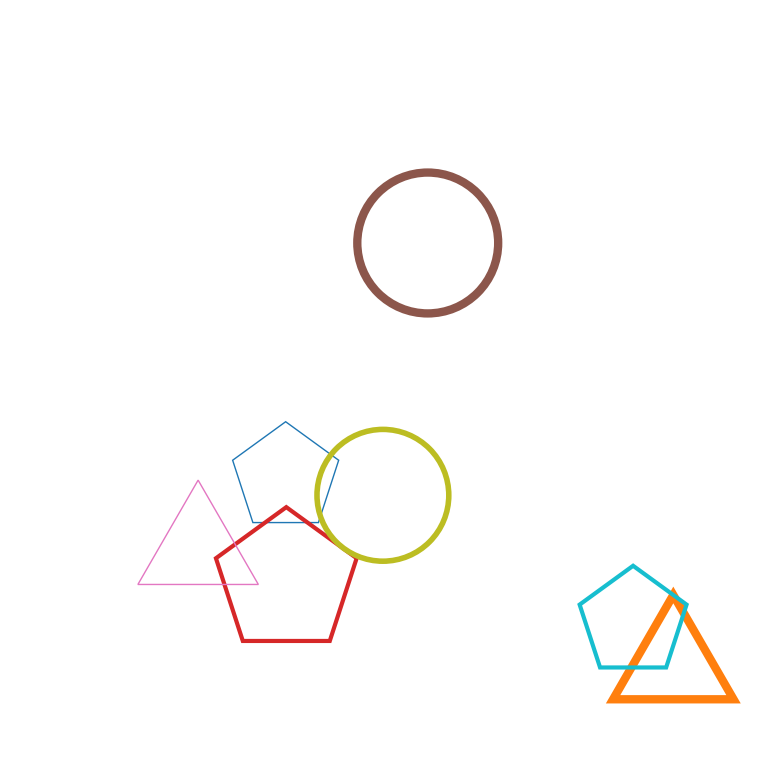[{"shape": "pentagon", "thickness": 0.5, "radius": 0.36, "center": [0.371, 0.38]}, {"shape": "triangle", "thickness": 3, "radius": 0.45, "center": [0.874, 0.137]}, {"shape": "pentagon", "thickness": 1.5, "radius": 0.48, "center": [0.372, 0.245]}, {"shape": "circle", "thickness": 3, "radius": 0.46, "center": [0.556, 0.684]}, {"shape": "triangle", "thickness": 0.5, "radius": 0.45, "center": [0.257, 0.286]}, {"shape": "circle", "thickness": 2, "radius": 0.43, "center": [0.497, 0.357]}, {"shape": "pentagon", "thickness": 1.5, "radius": 0.37, "center": [0.822, 0.192]}]